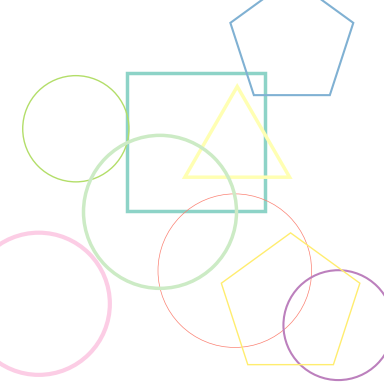[{"shape": "square", "thickness": 2.5, "radius": 0.9, "center": [0.509, 0.631]}, {"shape": "triangle", "thickness": 2.5, "radius": 0.79, "center": [0.616, 0.618]}, {"shape": "circle", "thickness": 0.5, "radius": 1.0, "center": [0.61, 0.297]}, {"shape": "pentagon", "thickness": 1.5, "radius": 0.84, "center": [0.758, 0.889]}, {"shape": "circle", "thickness": 1, "radius": 0.69, "center": [0.197, 0.666]}, {"shape": "circle", "thickness": 3, "radius": 0.92, "center": [0.101, 0.211]}, {"shape": "circle", "thickness": 1.5, "radius": 0.71, "center": [0.879, 0.155]}, {"shape": "circle", "thickness": 2.5, "radius": 0.99, "center": [0.416, 0.45]}, {"shape": "pentagon", "thickness": 1, "radius": 0.95, "center": [0.755, 0.206]}]